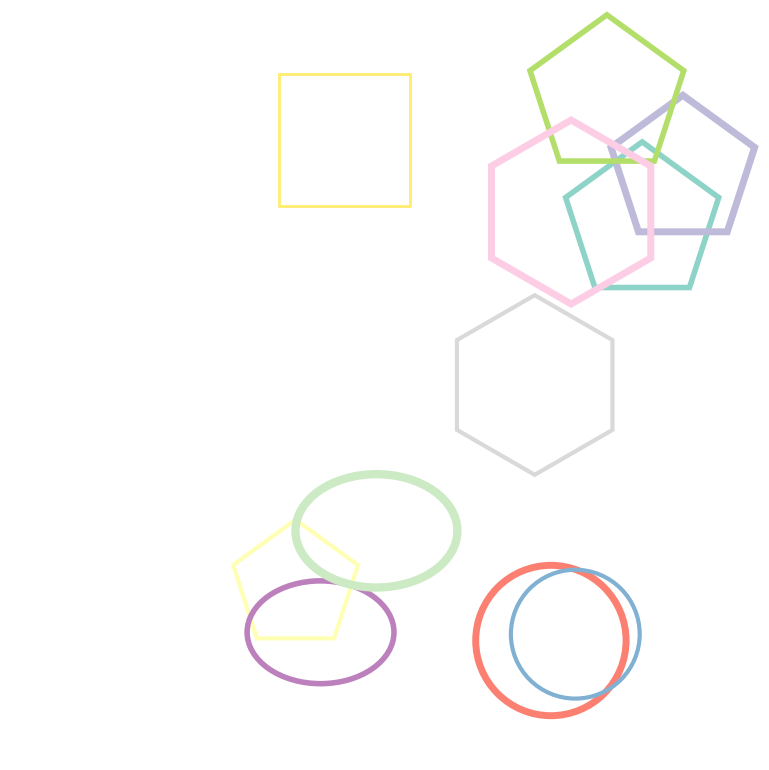[{"shape": "pentagon", "thickness": 2, "radius": 0.52, "center": [0.834, 0.711]}, {"shape": "pentagon", "thickness": 1.5, "radius": 0.43, "center": [0.384, 0.24]}, {"shape": "pentagon", "thickness": 2.5, "radius": 0.49, "center": [0.887, 0.778]}, {"shape": "circle", "thickness": 2.5, "radius": 0.49, "center": [0.715, 0.168]}, {"shape": "circle", "thickness": 1.5, "radius": 0.42, "center": [0.747, 0.176]}, {"shape": "pentagon", "thickness": 2, "radius": 0.52, "center": [0.788, 0.876]}, {"shape": "hexagon", "thickness": 2.5, "radius": 0.6, "center": [0.742, 0.725]}, {"shape": "hexagon", "thickness": 1.5, "radius": 0.58, "center": [0.694, 0.5]}, {"shape": "oval", "thickness": 2, "radius": 0.48, "center": [0.416, 0.179]}, {"shape": "oval", "thickness": 3, "radius": 0.53, "center": [0.489, 0.311]}, {"shape": "square", "thickness": 1, "radius": 0.43, "center": [0.447, 0.818]}]